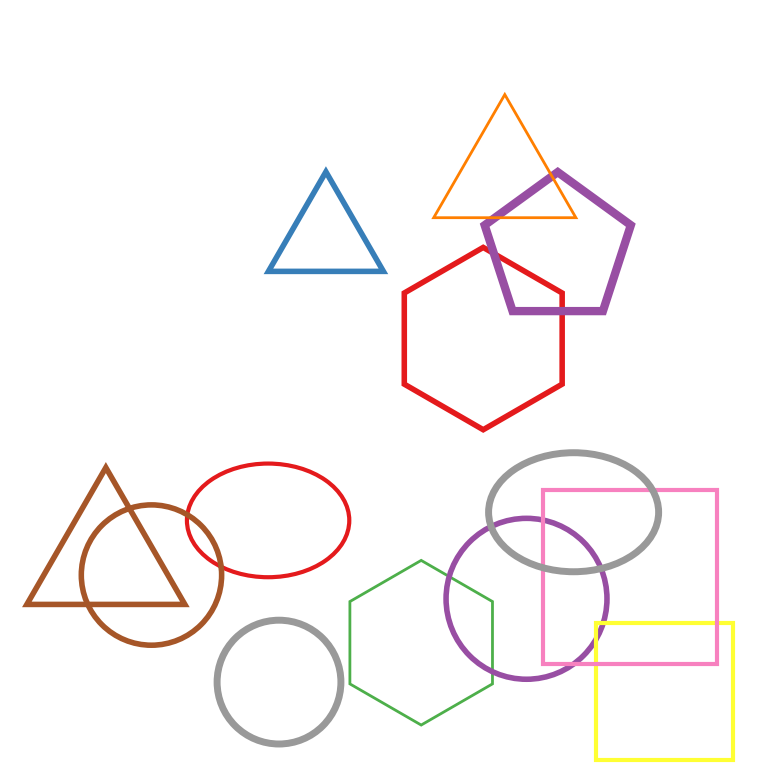[{"shape": "hexagon", "thickness": 2, "radius": 0.59, "center": [0.628, 0.56]}, {"shape": "oval", "thickness": 1.5, "radius": 0.53, "center": [0.348, 0.324]}, {"shape": "triangle", "thickness": 2, "radius": 0.43, "center": [0.423, 0.691]}, {"shape": "hexagon", "thickness": 1, "radius": 0.53, "center": [0.547, 0.165]}, {"shape": "circle", "thickness": 2, "radius": 0.52, "center": [0.684, 0.222]}, {"shape": "pentagon", "thickness": 3, "radius": 0.5, "center": [0.724, 0.677]}, {"shape": "triangle", "thickness": 1, "radius": 0.53, "center": [0.656, 0.771]}, {"shape": "square", "thickness": 1.5, "radius": 0.45, "center": [0.863, 0.102]}, {"shape": "circle", "thickness": 2, "radius": 0.46, "center": [0.197, 0.253]}, {"shape": "triangle", "thickness": 2, "radius": 0.59, "center": [0.137, 0.274]}, {"shape": "square", "thickness": 1.5, "radius": 0.57, "center": [0.818, 0.251]}, {"shape": "oval", "thickness": 2.5, "radius": 0.55, "center": [0.745, 0.335]}, {"shape": "circle", "thickness": 2.5, "radius": 0.4, "center": [0.362, 0.114]}]